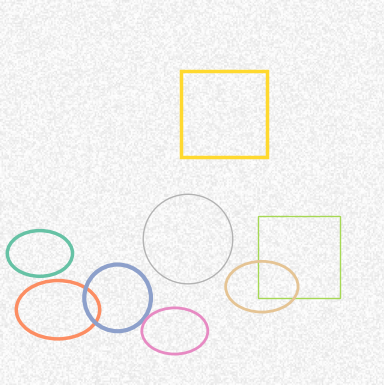[{"shape": "oval", "thickness": 2.5, "radius": 0.42, "center": [0.104, 0.342]}, {"shape": "oval", "thickness": 2.5, "radius": 0.54, "center": [0.151, 0.196]}, {"shape": "circle", "thickness": 3, "radius": 0.43, "center": [0.306, 0.226]}, {"shape": "oval", "thickness": 2, "radius": 0.43, "center": [0.454, 0.14]}, {"shape": "square", "thickness": 1, "radius": 0.53, "center": [0.777, 0.332]}, {"shape": "square", "thickness": 2.5, "radius": 0.55, "center": [0.582, 0.704]}, {"shape": "oval", "thickness": 2, "radius": 0.47, "center": [0.68, 0.255]}, {"shape": "circle", "thickness": 1, "radius": 0.58, "center": [0.488, 0.379]}]